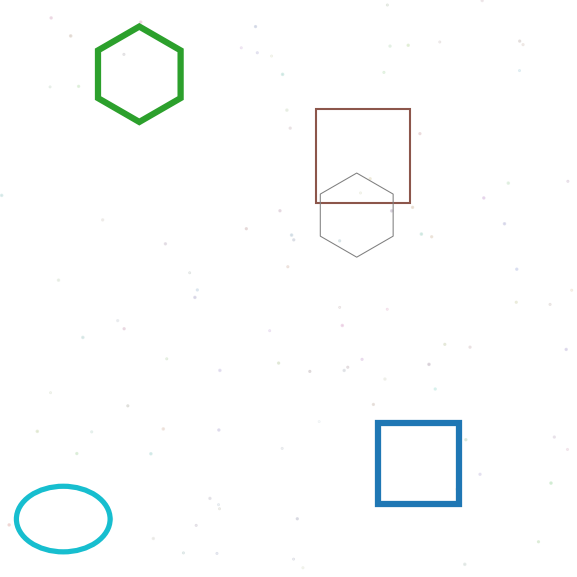[{"shape": "square", "thickness": 3, "radius": 0.35, "center": [0.725, 0.197]}, {"shape": "hexagon", "thickness": 3, "radius": 0.41, "center": [0.241, 0.871]}, {"shape": "square", "thickness": 1, "radius": 0.41, "center": [0.629, 0.729]}, {"shape": "hexagon", "thickness": 0.5, "radius": 0.36, "center": [0.618, 0.627]}, {"shape": "oval", "thickness": 2.5, "radius": 0.41, "center": [0.11, 0.1]}]